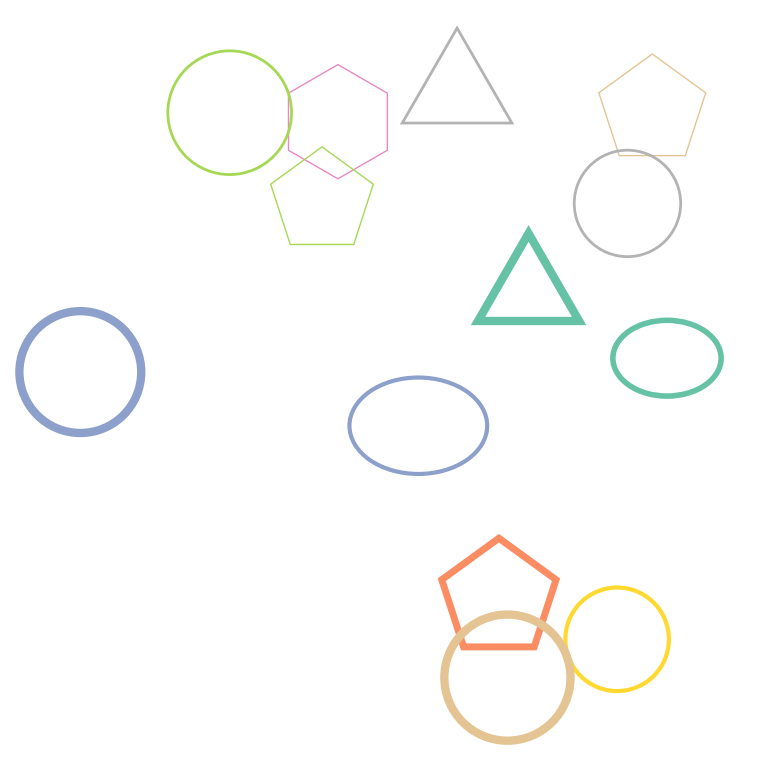[{"shape": "oval", "thickness": 2, "radius": 0.35, "center": [0.866, 0.535]}, {"shape": "triangle", "thickness": 3, "radius": 0.38, "center": [0.686, 0.621]}, {"shape": "pentagon", "thickness": 2.5, "radius": 0.39, "center": [0.648, 0.223]}, {"shape": "oval", "thickness": 1.5, "radius": 0.45, "center": [0.543, 0.447]}, {"shape": "circle", "thickness": 3, "radius": 0.4, "center": [0.104, 0.517]}, {"shape": "hexagon", "thickness": 0.5, "radius": 0.37, "center": [0.439, 0.842]}, {"shape": "circle", "thickness": 1, "radius": 0.4, "center": [0.298, 0.854]}, {"shape": "pentagon", "thickness": 0.5, "radius": 0.35, "center": [0.418, 0.739]}, {"shape": "circle", "thickness": 1.5, "radius": 0.34, "center": [0.801, 0.17]}, {"shape": "pentagon", "thickness": 0.5, "radius": 0.36, "center": [0.847, 0.857]}, {"shape": "circle", "thickness": 3, "radius": 0.41, "center": [0.659, 0.12]}, {"shape": "triangle", "thickness": 1, "radius": 0.41, "center": [0.594, 0.881]}, {"shape": "circle", "thickness": 1, "radius": 0.35, "center": [0.815, 0.736]}]